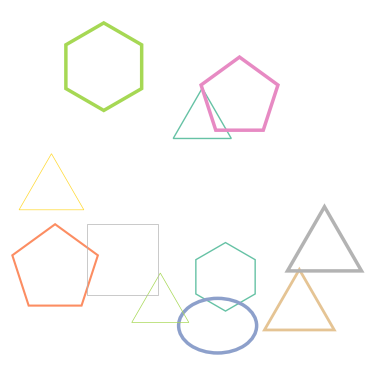[{"shape": "triangle", "thickness": 1, "radius": 0.44, "center": [0.525, 0.684]}, {"shape": "hexagon", "thickness": 1, "radius": 0.44, "center": [0.586, 0.281]}, {"shape": "pentagon", "thickness": 1.5, "radius": 0.58, "center": [0.143, 0.301]}, {"shape": "oval", "thickness": 2.5, "radius": 0.51, "center": [0.565, 0.154]}, {"shape": "pentagon", "thickness": 2.5, "radius": 0.52, "center": [0.622, 0.747]}, {"shape": "triangle", "thickness": 0.5, "radius": 0.43, "center": [0.416, 0.205]}, {"shape": "hexagon", "thickness": 2.5, "radius": 0.57, "center": [0.27, 0.827]}, {"shape": "triangle", "thickness": 0.5, "radius": 0.49, "center": [0.134, 0.504]}, {"shape": "triangle", "thickness": 2, "radius": 0.52, "center": [0.778, 0.195]}, {"shape": "square", "thickness": 0.5, "radius": 0.46, "center": [0.318, 0.326]}, {"shape": "triangle", "thickness": 2.5, "radius": 0.56, "center": [0.843, 0.352]}]